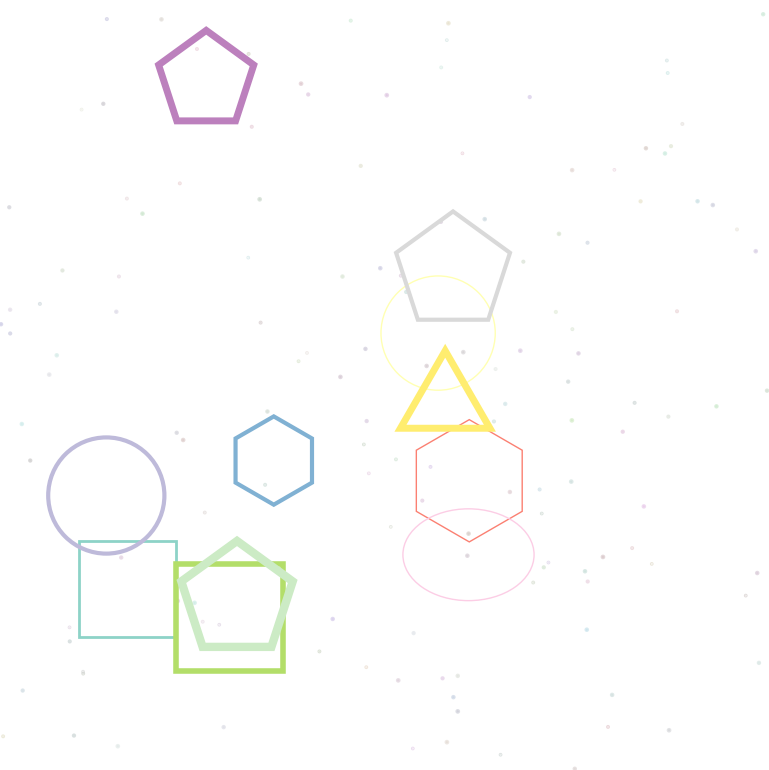[{"shape": "square", "thickness": 1, "radius": 0.31, "center": [0.166, 0.235]}, {"shape": "circle", "thickness": 0.5, "radius": 0.37, "center": [0.569, 0.567]}, {"shape": "circle", "thickness": 1.5, "radius": 0.38, "center": [0.138, 0.356]}, {"shape": "hexagon", "thickness": 0.5, "radius": 0.4, "center": [0.609, 0.376]}, {"shape": "hexagon", "thickness": 1.5, "radius": 0.29, "center": [0.356, 0.402]}, {"shape": "square", "thickness": 2, "radius": 0.35, "center": [0.298, 0.198]}, {"shape": "oval", "thickness": 0.5, "radius": 0.43, "center": [0.608, 0.28]}, {"shape": "pentagon", "thickness": 1.5, "radius": 0.39, "center": [0.588, 0.648]}, {"shape": "pentagon", "thickness": 2.5, "radius": 0.32, "center": [0.268, 0.896]}, {"shape": "pentagon", "thickness": 3, "radius": 0.38, "center": [0.308, 0.221]}, {"shape": "triangle", "thickness": 2.5, "radius": 0.34, "center": [0.578, 0.477]}]